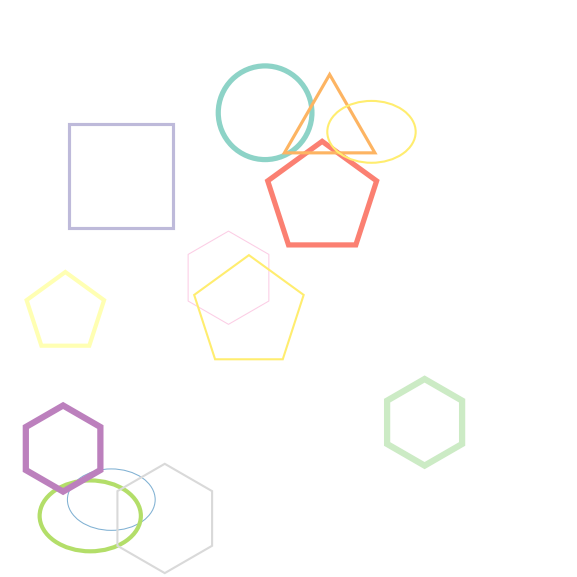[{"shape": "circle", "thickness": 2.5, "radius": 0.41, "center": [0.459, 0.804]}, {"shape": "pentagon", "thickness": 2, "radius": 0.35, "center": [0.113, 0.458]}, {"shape": "square", "thickness": 1.5, "radius": 0.45, "center": [0.21, 0.695]}, {"shape": "pentagon", "thickness": 2.5, "radius": 0.5, "center": [0.558, 0.655]}, {"shape": "oval", "thickness": 0.5, "radius": 0.38, "center": [0.193, 0.134]}, {"shape": "triangle", "thickness": 1.5, "radius": 0.45, "center": [0.571, 0.78]}, {"shape": "oval", "thickness": 2, "radius": 0.44, "center": [0.156, 0.106]}, {"shape": "hexagon", "thickness": 0.5, "radius": 0.4, "center": [0.396, 0.518]}, {"shape": "hexagon", "thickness": 1, "radius": 0.47, "center": [0.285, 0.101]}, {"shape": "hexagon", "thickness": 3, "radius": 0.37, "center": [0.109, 0.222]}, {"shape": "hexagon", "thickness": 3, "radius": 0.37, "center": [0.735, 0.268]}, {"shape": "oval", "thickness": 1, "radius": 0.38, "center": [0.643, 0.771]}, {"shape": "pentagon", "thickness": 1, "radius": 0.5, "center": [0.431, 0.458]}]